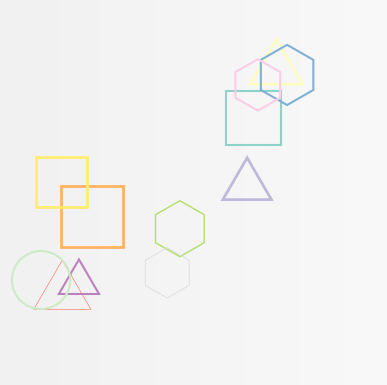[{"shape": "square", "thickness": 1.5, "radius": 0.35, "center": [0.653, 0.694]}, {"shape": "triangle", "thickness": 1.5, "radius": 0.39, "center": [0.713, 0.82]}, {"shape": "triangle", "thickness": 2, "radius": 0.36, "center": [0.638, 0.518]}, {"shape": "triangle", "thickness": 0.5, "radius": 0.43, "center": [0.161, 0.239]}, {"shape": "hexagon", "thickness": 1.5, "radius": 0.39, "center": [0.741, 0.805]}, {"shape": "square", "thickness": 2, "radius": 0.4, "center": [0.237, 0.437]}, {"shape": "hexagon", "thickness": 1, "radius": 0.36, "center": [0.464, 0.406]}, {"shape": "hexagon", "thickness": 1.5, "radius": 0.33, "center": [0.665, 0.779]}, {"shape": "hexagon", "thickness": 0.5, "radius": 0.33, "center": [0.432, 0.291]}, {"shape": "triangle", "thickness": 1.5, "radius": 0.3, "center": [0.204, 0.266]}, {"shape": "circle", "thickness": 1.5, "radius": 0.38, "center": [0.106, 0.273]}, {"shape": "square", "thickness": 2, "radius": 0.33, "center": [0.159, 0.527]}]